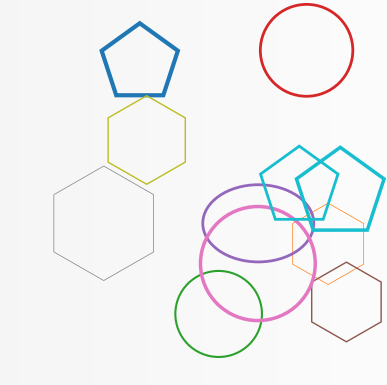[{"shape": "pentagon", "thickness": 3, "radius": 0.52, "center": [0.361, 0.836]}, {"shape": "hexagon", "thickness": 0.5, "radius": 0.53, "center": [0.847, 0.367]}, {"shape": "circle", "thickness": 1.5, "radius": 0.56, "center": [0.564, 0.185]}, {"shape": "circle", "thickness": 2, "radius": 0.6, "center": [0.791, 0.869]}, {"shape": "oval", "thickness": 2, "radius": 0.72, "center": [0.667, 0.42]}, {"shape": "hexagon", "thickness": 1, "radius": 0.52, "center": [0.894, 0.216]}, {"shape": "circle", "thickness": 2.5, "radius": 0.74, "center": [0.665, 0.315]}, {"shape": "hexagon", "thickness": 0.5, "radius": 0.74, "center": [0.268, 0.42]}, {"shape": "hexagon", "thickness": 1, "radius": 0.57, "center": [0.379, 0.636]}, {"shape": "pentagon", "thickness": 2, "radius": 0.53, "center": [0.772, 0.515]}, {"shape": "pentagon", "thickness": 2.5, "radius": 0.59, "center": [0.878, 0.499]}]